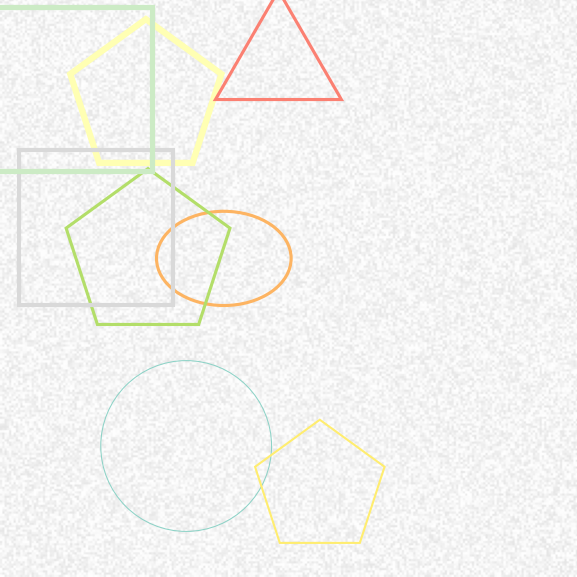[{"shape": "circle", "thickness": 0.5, "radius": 0.74, "center": [0.322, 0.227]}, {"shape": "pentagon", "thickness": 3, "radius": 0.69, "center": [0.253, 0.828]}, {"shape": "triangle", "thickness": 1.5, "radius": 0.63, "center": [0.482, 0.89]}, {"shape": "oval", "thickness": 1.5, "radius": 0.58, "center": [0.388, 0.552]}, {"shape": "pentagon", "thickness": 1.5, "radius": 0.75, "center": [0.256, 0.558]}, {"shape": "square", "thickness": 2, "radius": 0.67, "center": [0.166, 0.605]}, {"shape": "square", "thickness": 2.5, "radius": 0.71, "center": [0.121, 0.844]}, {"shape": "pentagon", "thickness": 1, "radius": 0.59, "center": [0.554, 0.154]}]